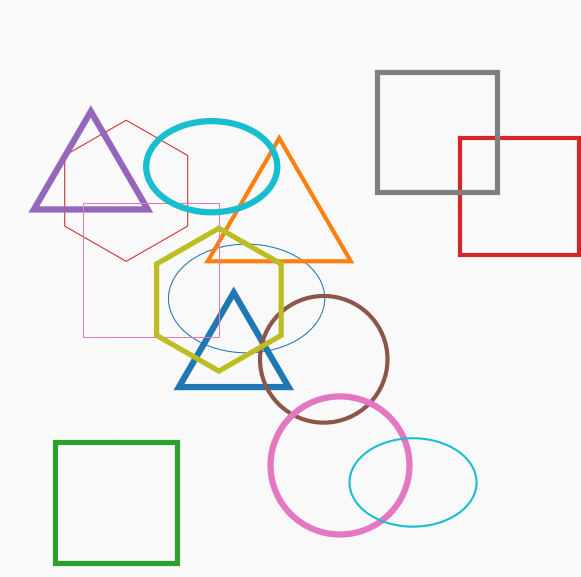[{"shape": "triangle", "thickness": 3, "radius": 0.54, "center": [0.402, 0.383]}, {"shape": "oval", "thickness": 0.5, "radius": 0.67, "center": [0.424, 0.482]}, {"shape": "triangle", "thickness": 2, "radius": 0.71, "center": [0.48, 0.618]}, {"shape": "square", "thickness": 2.5, "radius": 0.52, "center": [0.199, 0.129]}, {"shape": "hexagon", "thickness": 0.5, "radius": 0.61, "center": [0.217, 0.669]}, {"shape": "square", "thickness": 2, "radius": 0.51, "center": [0.894, 0.659]}, {"shape": "triangle", "thickness": 3, "radius": 0.57, "center": [0.156, 0.693]}, {"shape": "circle", "thickness": 2, "radius": 0.55, "center": [0.557, 0.377]}, {"shape": "square", "thickness": 0.5, "radius": 0.58, "center": [0.26, 0.532]}, {"shape": "circle", "thickness": 3, "radius": 0.6, "center": [0.585, 0.193]}, {"shape": "square", "thickness": 2.5, "radius": 0.52, "center": [0.752, 0.771]}, {"shape": "hexagon", "thickness": 2.5, "radius": 0.62, "center": [0.377, 0.48]}, {"shape": "oval", "thickness": 1, "radius": 0.55, "center": [0.711, 0.164]}, {"shape": "oval", "thickness": 3, "radius": 0.56, "center": [0.364, 0.71]}]